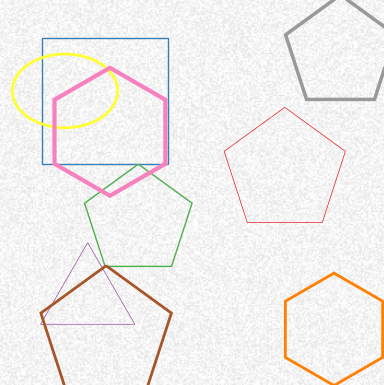[{"shape": "pentagon", "thickness": 0.5, "radius": 0.83, "center": [0.74, 0.556]}, {"shape": "square", "thickness": 1, "radius": 0.82, "center": [0.273, 0.737]}, {"shape": "pentagon", "thickness": 1, "radius": 0.73, "center": [0.359, 0.427]}, {"shape": "triangle", "thickness": 0.5, "radius": 0.71, "center": [0.228, 0.228]}, {"shape": "hexagon", "thickness": 2, "radius": 0.73, "center": [0.868, 0.145]}, {"shape": "oval", "thickness": 2, "radius": 0.68, "center": [0.169, 0.764]}, {"shape": "pentagon", "thickness": 2, "radius": 0.89, "center": [0.276, 0.132]}, {"shape": "hexagon", "thickness": 3, "radius": 0.83, "center": [0.286, 0.658]}, {"shape": "pentagon", "thickness": 2.5, "radius": 0.75, "center": [0.884, 0.863]}]